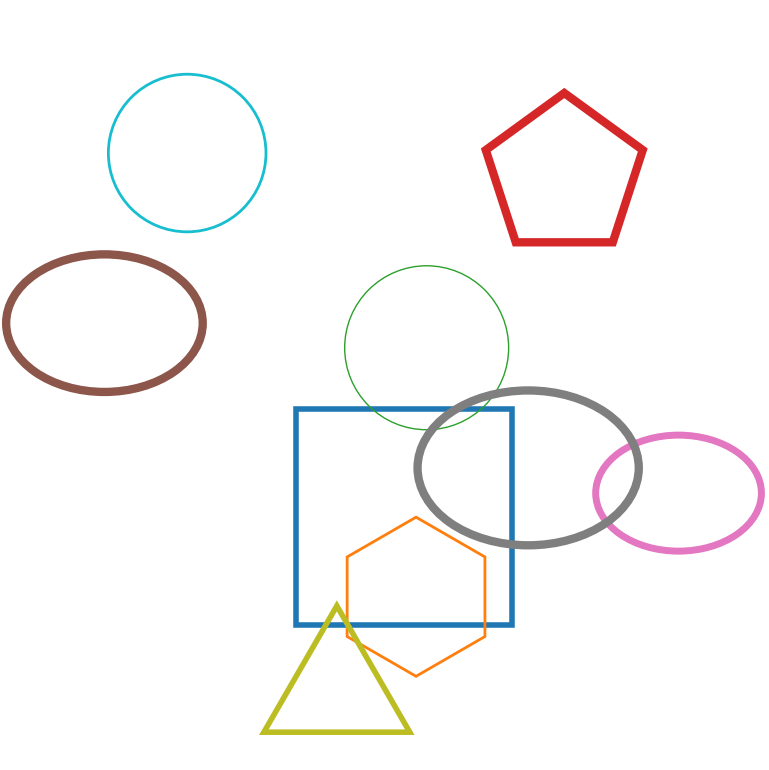[{"shape": "square", "thickness": 2, "radius": 0.7, "center": [0.525, 0.328]}, {"shape": "hexagon", "thickness": 1, "radius": 0.52, "center": [0.54, 0.225]}, {"shape": "circle", "thickness": 0.5, "radius": 0.53, "center": [0.554, 0.548]}, {"shape": "pentagon", "thickness": 3, "radius": 0.54, "center": [0.733, 0.772]}, {"shape": "oval", "thickness": 3, "radius": 0.64, "center": [0.136, 0.58]}, {"shape": "oval", "thickness": 2.5, "radius": 0.54, "center": [0.881, 0.36]}, {"shape": "oval", "thickness": 3, "radius": 0.72, "center": [0.686, 0.392]}, {"shape": "triangle", "thickness": 2, "radius": 0.55, "center": [0.437, 0.104]}, {"shape": "circle", "thickness": 1, "radius": 0.51, "center": [0.243, 0.801]}]